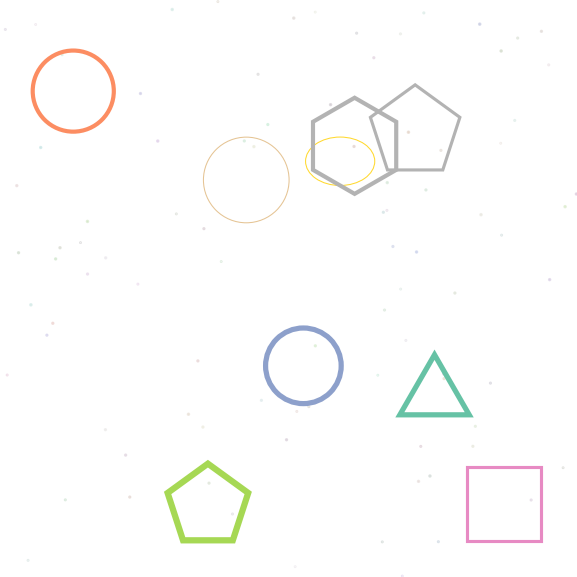[{"shape": "triangle", "thickness": 2.5, "radius": 0.35, "center": [0.752, 0.316]}, {"shape": "circle", "thickness": 2, "radius": 0.35, "center": [0.127, 0.841]}, {"shape": "circle", "thickness": 2.5, "radius": 0.33, "center": [0.525, 0.366]}, {"shape": "square", "thickness": 1.5, "radius": 0.32, "center": [0.873, 0.126]}, {"shape": "pentagon", "thickness": 3, "radius": 0.37, "center": [0.36, 0.123]}, {"shape": "oval", "thickness": 0.5, "radius": 0.3, "center": [0.589, 0.72]}, {"shape": "circle", "thickness": 0.5, "radius": 0.37, "center": [0.426, 0.688]}, {"shape": "hexagon", "thickness": 2, "radius": 0.42, "center": [0.614, 0.747]}, {"shape": "pentagon", "thickness": 1.5, "radius": 0.41, "center": [0.719, 0.771]}]